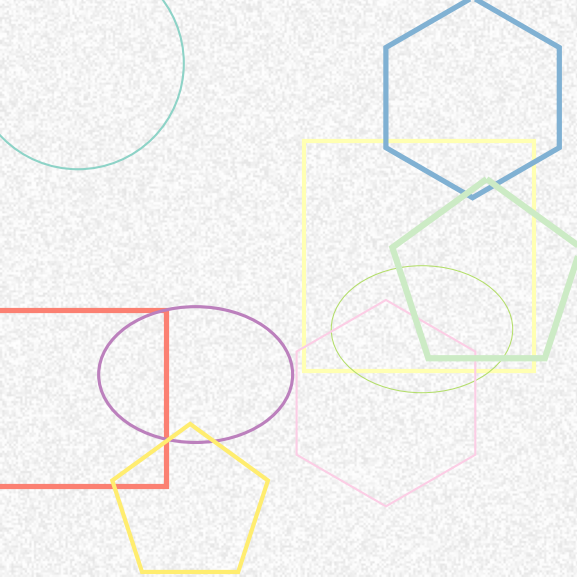[{"shape": "circle", "thickness": 1, "radius": 0.92, "center": [0.135, 0.89]}, {"shape": "square", "thickness": 2, "radius": 1.0, "center": [0.725, 0.555]}, {"shape": "square", "thickness": 2.5, "radius": 0.76, "center": [0.135, 0.31]}, {"shape": "hexagon", "thickness": 2.5, "radius": 0.87, "center": [0.818, 0.83]}, {"shape": "oval", "thickness": 0.5, "radius": 0.79, "center": [0.731, 0.429]}, {"shape": "hexagon", "thickness": 1, "radius": 0.89, "center": [0.668, 0.301]}, {"shape": "oval", "thickness": 1.5, "radius": 0.84, "center": [0.339, 0.351]}, {"shape": "pentagon", "thickness": 3, "radius": 0.86, "center": [0.843, 0.518]}, {"shape": "pentagon", "thickness": 2, "radius": 0.71, "center": [0.329, 0.123]}]